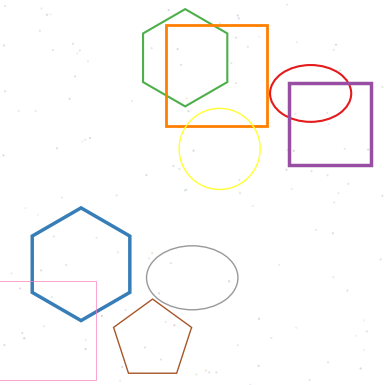[{"shape": "oval", "thickness": 1.5, "radius": 0.53, "center": [0.807, 0.757]}, {"shape": "hexagon", "thickness": 2.5, "radius": 0.73, "center": [0.21, 0.314]}, {"shape": "hexagon", "thickness": 1.5, "radius": 0.63, "center": [0.481, 0.85]}, {"shape": "square", "thickness": 2.5, "radius": 0.53, "center": [0.857, 0.678]}, {"shape": "square", "thickness": 2, "radius": 0.65, "center": [0.562, 0.804]}, {"shape": "circle", "thickness": 1, "radius": 0.53, "center": [0.571, 0.613]}, {"shape": "pentagon", "thickness": 1, "radius": 0.53, "center": [0.396, 0.117]}, {"shape": "square", "thickness": 0.5, "radius": 0.64, "center": [0.121, 0.142]}, {"shape": "oval", "thickness": 1, "radius": 0.59, "center": [0.499, 0.278]}]